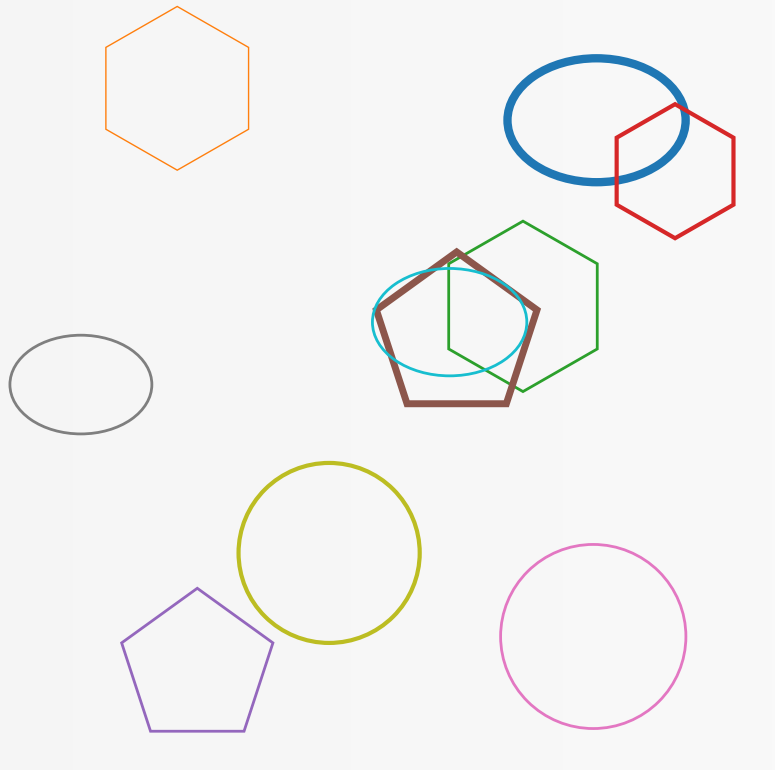[{"shape": "oval", "thickness": 3, "radius": 0.57, "center": [0.77, 0.844]}, {"shape": "hexagon", "thickness": 0.5, "radius": 0.53, "center": [0.229, 0.885]}, {"shape": "hexagon", "thickness": 1, "radius": 0.55, "center": [0.675, 0.602]}, {"shape": "hexagon", "thickness": 1.5, "radius": 0.44, "center": [0.871, 0.778]}, {"shape": "pentagon", "thickness": 1, "radius": 0.51, "center": [0.255, 0.133]}, {"shape": "pentagon", "thickness": 2.5, "radius": 0.54, "center": [0.589, 0.564]}, {"shape": "circle", "thickness": 1, "radius": 0.6, "center": [0.765, 0.173]}, {"shape": "oval", "thickness": 1, "radius": 0.46, "center": [0.104, 0.501]}, {"shape": "circle", "thickness": 1.5, "radius": 0.58, "center": [0.425, 0.282]}, {"shape": "oval", "thickness": 1, "radius": 0.5, "center": [0.58, 0.582]}]